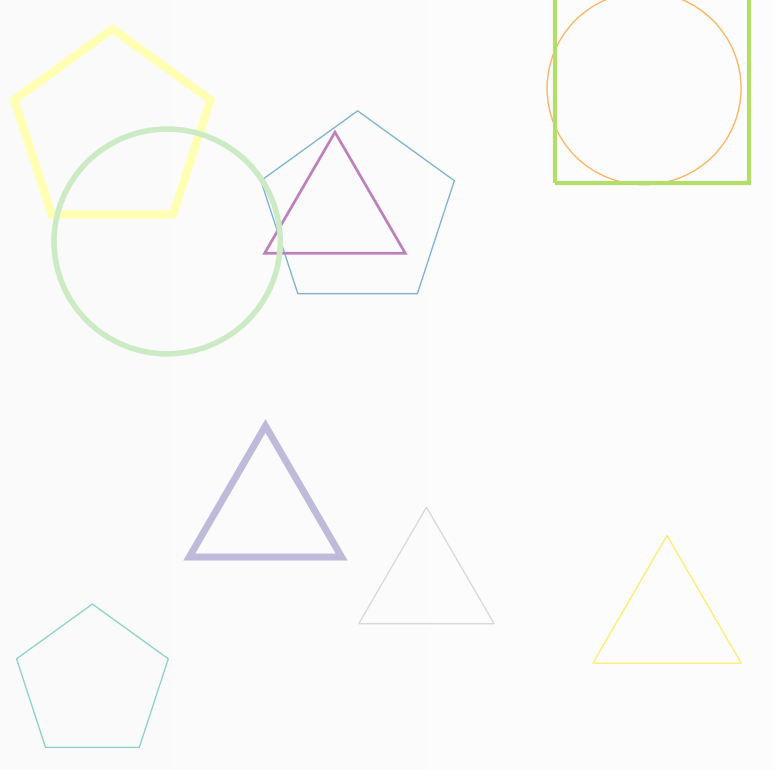[{"shape": "pentagon", "thickness": 0.5, "radius": 0.51, "center": [0.119, 0.113]}, {"shape": "pentagon", "thickness": 3, "radius": 0.67, "center": [0.145, 0.829]}, {"shape": "triangle", "thickness": 2.5, "radius": 0.57, "center": [0.343, 0.333]}, {"shape": "pentagon", "thickness": 0.5, "radius": 0.66, "center": [0.461, 0.725]}, {"shape": "circle", "thickness": 0.5, "radius": 0.63, "center": [0.831, 0.885]}, {"shape": "square", "thickness": 1.5, "radius": 0.62, "center": [0.841, 0.888]}, {"shape": "triangle", "thickness": 0.5, "radius": 0.5, "center": [0.55, 0.24]}, {"shape": "triangle", "thickness": 1, "radius": 0.52, "center": [0.432, 0.723]}, {"shape": "circle", "thickness": 2, "radius": 0.73, "center": [0.216, 0.686]}, {"shape": "triangle", "thickness": 0.5, "radius": 0.55, "center": [0.861, 0.194]}]